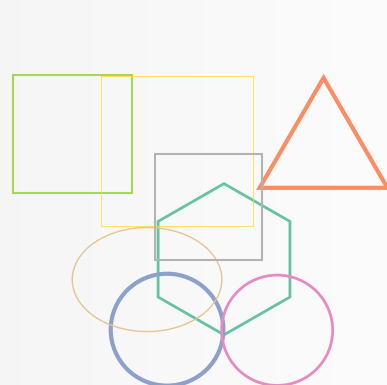[{"shape": "hexagon", "thickness": 2, "radius": 0.98, "center": [0.578, 0.327]}, {"shape": "triangle", "thickness": 3, "radius": 0.95, "center": [0.835, 0.607]}, {"shape": "circle", "thickness": 3, "radius": 0.73, "center": [0.431, 0.144]}, {"shape": "circle", "thickness": 2, "radius": 0.72, "center": [0.715, 0.142]}, {"shape": "square", "thickness": 1.5, "radius": 0.77, "center": [0.186, 0.653]}, {"shape": "square", "thickness": 0.5, "radius": 0.98, "center": [0.457, 0.608]}, {"shape": "oval", "thickness": 1, "radius": 0.97, "center": [0.379, 0.274]}, {"shape": "square", "thickness": 1.5, "radius": 0.69, "center": [0.538, 0.462]}]